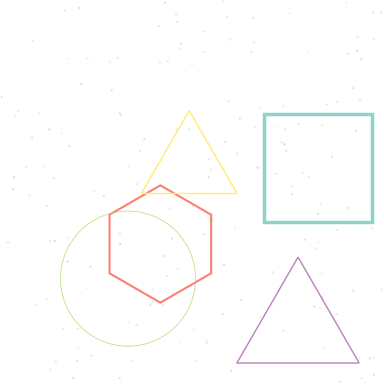[{"shape": "square", "thickness": 2.5, "radius": 0.7, "center": [0.825, 0.564]}, {"shape": "hexagon", "thickness": 1.5, "radius": 0.76, "center": [0.416, 0.366]}, {"shape": "circle", "thickness": 0.5, "radius": 0.88, "center": [0.333, 0.276]}, {"shape": "triangle", "thickness": 1, "radius": 0.92, "center": [0.774, 0.149]}, {"shape": "triangle", "thickness": 1, "radius": 0.72, "center": [0.491, 0.569]}]